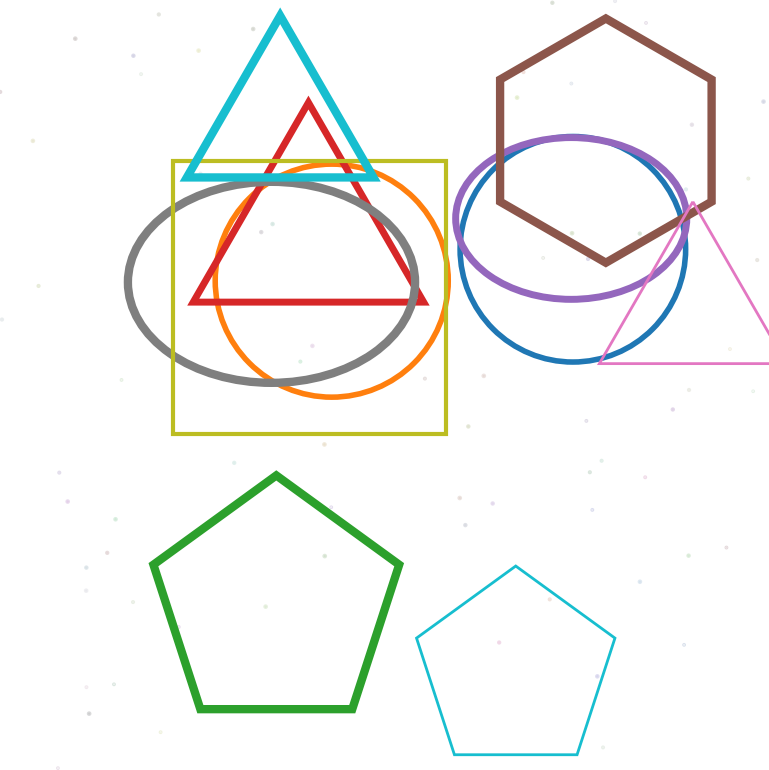[{"shape": "circle", "thickness": 2, "radius": 0.73, "center": [0.744, 0.676]}, {"shape": "circle", "thickness": 2, "radius": 0.76, "center": [0.431, 0.636]}, {"shape": "pentagon", "thickness": 3, "radius": 0.84, "center": [0.359, 0.215]}, {"shape": "triangle", "thickness": 2.5, "radius": 0.86, "center": [0.401, 0.694]}, {"shape": "oval", "thickness": 2.5, "radius": 0.75, "center": [0.742, 0.716]}, {"shape": "hexagon", "thickness": 3, "radius": 0.79, "center": [0.787, 0.817]}, {"shape": "triangle", "thickness": 1, "radius": 0.7, "center": [0.9, 0.598]}, {"shape": "oval", "thickness": 3, "radius": 0.93, "center": [0.353, 0.633]}, {"shape": "square", "thickness": 1.5, "radius": 0.89, "center": [0.402, 0.614]}, {"shape": "pentagon", "thickness": 1, "radius": 0.68, "center": [0.67, 0.129]}, {"shape": "triangle", "thickness": 3, "radius": 0.7, "center": [0.364, 0.84]}]